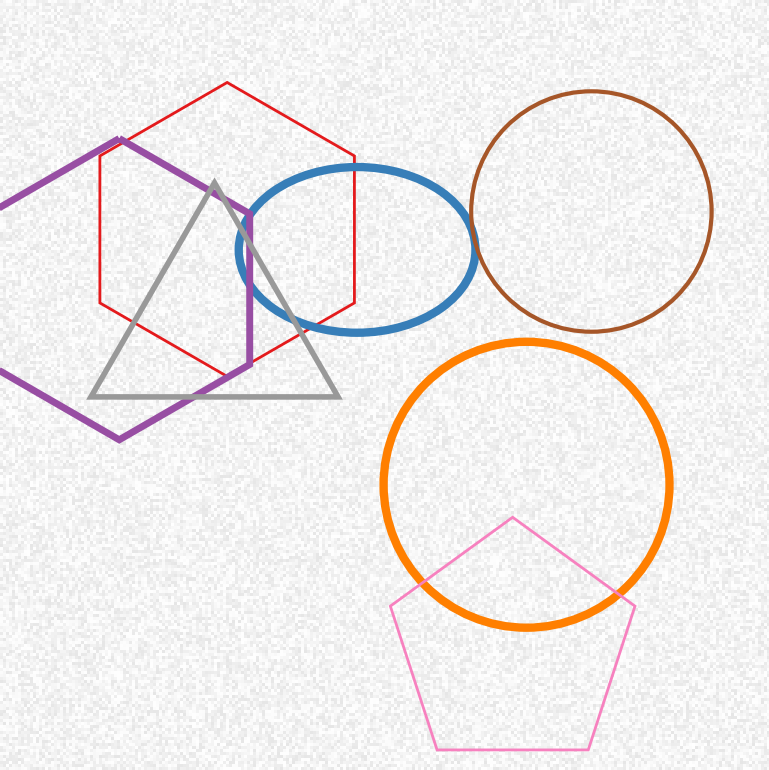[{"shape": "hexagon", "thickness": 1, "radius": 0.95, "center": [0.295, 0.702]}, {"shape": "oval", "thickness": 3, "radius": 0.77, "center": [0.464, 0.675]}, {"shape": "hexagon", "thickness": 2.5, "radius": 0.98, "center": [0.155, 0.624]}, {"shape": "circle", "thickness": 3, "radius": 0.93, "center": [0.684, 0.37]}, {"shape": "circle", "thickness": 1.5, "radius": 0.78, "center": [0.768, 0.725]}, {"shape": "pentagon", "thickness": 1, "radius": 0.84, "center": [0.666, 0.161]}, {"shape": "triangle", "thickness": 2, "radius": 0.93, "center": [0.279, 0.577]}]